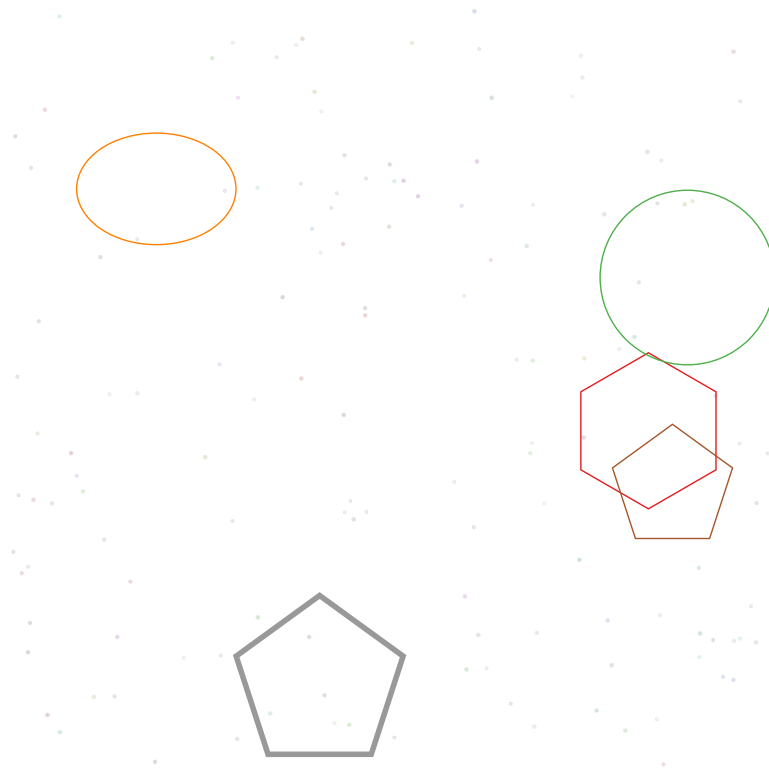[{"shape": "hexagon", "thickness": 0.5, "radius": 0.51, "center": [0.842, 0.441]}, {"shape": "circle", "thickness": 0.5, "radius": 0.57, "center": [0.893, 0.64]}, {"shape": "oval", "thickness": 0.5, "radius": 0.52, "center": [0.203, 0.755]}, {"shape": "pentagon", "thickness": 0.5, "radius": 0.41, "center": [0.873, 0.367]}, {"shape": "pentagon", "thickness": 2, "radius": 0.57, "center": [0.415, 0.113]}]